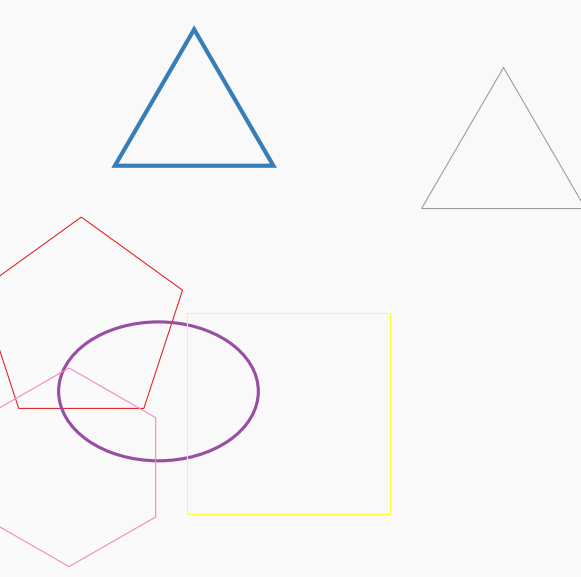[{"shape": "pentagon", "thickness": 0.5, "radius": 0.92, "center": [0.14, 0.44]}, {"shape": "triangle", "thickness": 2, "radius": 0.79, "center": [0.334, 0.791]}, {"shape": "oval", "thickness": 1.5, "radius": 0.86, "center": [0.273, 0.321]}, {"shape": "square", "thickness": 0.5, "radius": 0.87, "center": [0.496, 0.283]}, {"shape": "hexagon", "thickness": 0.5, "radius": 0.86, "center": [0.119, 0.19]}, {"shape": "triangle", "thickness": 0.5, "radius": 0.81, "center": [0.866, 0.719]}]